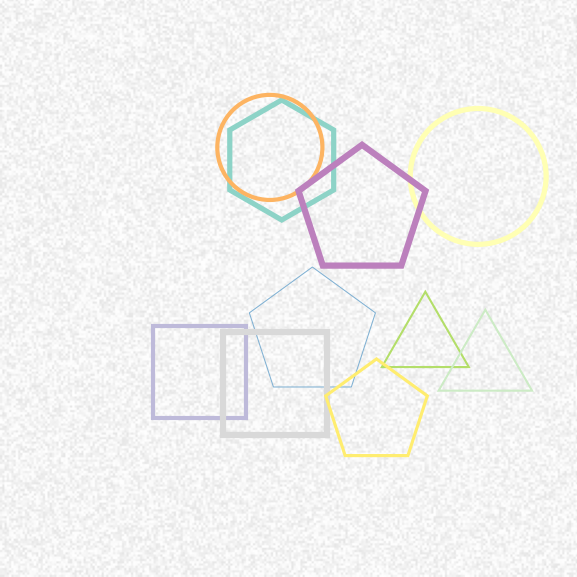[{"shape": "hexagon", "thickness": 2.5, "radius": 0.52, "center": [0.488, 0.722]}, {"shape": "circle", "thickness": 2.5, "radius": 0.59, "center": [0.828, 0.694]}, {"shape": "square", "thickness": 2, "radius": 0.4, "center": [0.345, 0.355]}, {"shape": "pentagon", "thickness": 0.5, "radius": 0.57, "center": [0.541, 0.422]}, {"shape": "circle", "thickness": 2, "radius": 0.45, "center": [0.467, 0.744]}, {"shape": "triangle", "thickness": 1, "radius": 0.43, "center": [0.737, 0.407]}, {"shape": "square", "thickness": 3, "radius": 0.45, "center": [0.476, 0.336]}, {"shape": "pentagon", "thickness": 3, "radius": 0.58, "center": [0.627, 0.633]}, {"shape": "triangle", "thickness": 1, "radius": 0.47, "center": [0.84, 0.369]}, {"shape": "pentagon", "thickness": 1.5, "radius": 0.46, "center": [0.652, 0.285]}]